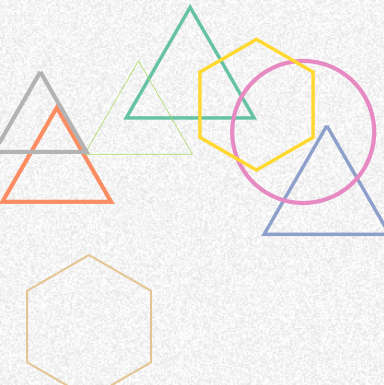[{"shape": "triangle", "thickness": 2.5, "radius": 0.96, "center": [0.494, 0.79]}, {"shape": "triangle", "thickness": 3, "radius": 0.82, "center": [0.147, 0.557]}, {"shape": "triangle", "thickness": 2.5, "radius": 0.94, "center": [0.849, 0.485]}, {"shape": "circle", "thickness": 3, "radius": 0.92, "center": [0.788, 0.657]}, {"shape": "triangle", "thickness": 0.5, "radius": 0.81, "center": [0.36, 0.68]}, {"shape": "hexagon", "thickness": 2.5, "radius": 0.85, "center": [0.666, 0.728]}, {"shape": "hexagon", "thickness": 1.5, "radius": 0.93, "center": [0.231, 0.152]}, {"shape": "triangle", "thickness": 3, "radius": 0.69, "center": [0.105, 0.675]}]